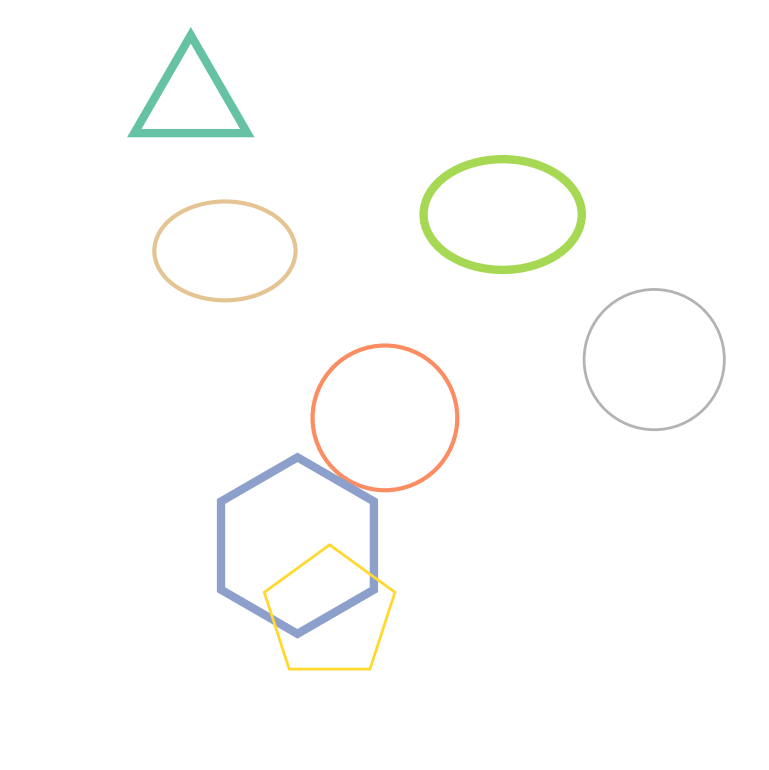[{"shape": "triangle", "thickness": 3, "radius": 0.42, "center": [0.248, 0.869]}, {"shape": "circle", "thickness": 1.5, "radius": 0.47, "center": [0.5, 0.457]}, {"shape": "hexagon", "thickness": 3, "radius": 0.57, "center": [0.386, 0.291]}, {"shape": "oval", "thickness": 3, "radius": 0.51, "center": [0.653, 0.721]}, {"shape": "pentagon", "thickness": 1, "radius": 0.45, "center": [0.428, 0.203]}, {"shape": "oval", "thickness": 1.5, "radius": 0.46, "center": [0.292, 0.674]}, {"shape": "circle", "thickness": 1, "radius": 0.46, "center": [0.85, 0.533]}]